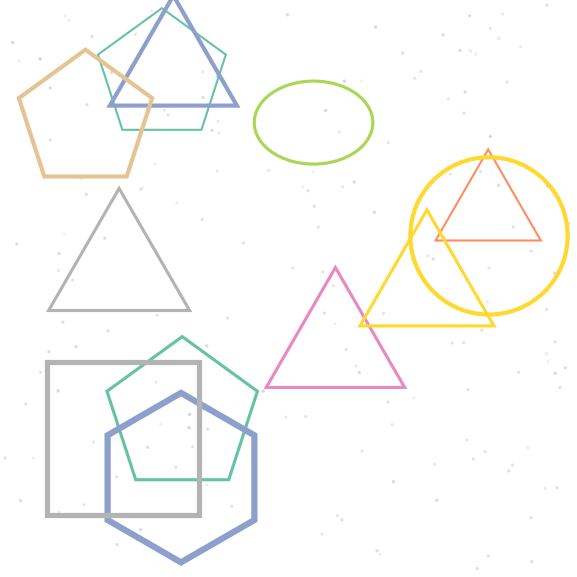[{"shape": "pentagon", "thickness": 1.5, "radius": 0.68, "center": [0.316, 0.279]}, {"shape": "pentagon", "thickness": 1, "radius": 0.58, "center": [0.28, 0.869]}, {"shape": "triangle", "thickness": 1, "radius": 0.53, "center": [0.845, 0.635]}, {"shape": "hexagon", "thickness": 3, "radius": 0.73, "center": [0.313, 0.172]}, {"shape": "triangle", "thickness": 2, "radius": 0.63, "center": [0.3, 0.88]}, {"shape": "triangle", "thickness": 1.5, "radius": 0.69, "center": [0.581, 0.397]}, {"shape": "oval", "thickness": 1.5, "radius": 0.51, "center": [0.543, 0.787]}, {"shape": "triangle", "thickness": 1.5, "radius": 0.67, "center": [0.739, 0.502]}, {"shape": "circle", "thickness": 2, "radius": 0.68, "center": [0.847, 0.591]}, {"shape": "pentagon", "thickness": 2, "radius": 0.61, "center": [0.148, 0.792]}, {"shape": "triangle", "thickness": 1.5, "radius": 0.7, "center": [0.206, 0.532]}, {"shape": "square", "thickness": 2.5, "radius": 0.66, "center": [0.214, 0.24]}]